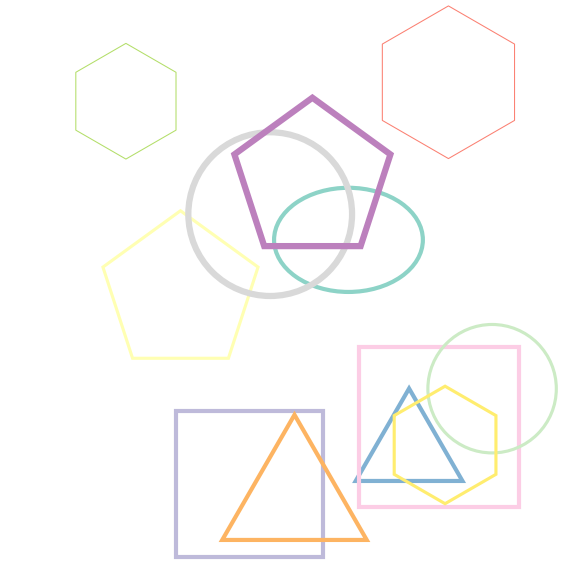[{"shape": "oval", "thickness": 2, "radius": 0.64, "center": [0.603, 0.584]}, {"shape": "pentagon", "thickness": 1.5, "radius": 0.71, "center": [0.313, 0.493]}, {"shape": "square", "thickness": 2, "radius": 0.63, "center": [0.432, 0.161]}, {"shape": "hexagon", "thickness": 0.5, "radius": 0.66, "center": [0.777, 0.857]}, {"shape": "triangle", "thickness": 2, "radius": 0.53, "center": [0.708, 0.22]}, {"shape": "triangle", "thickness": 2, "radius": 0.72, "center": [0.51, 0.136]}, {"shape": "hexagon", "thickness": 0.5, "radius": 0.5, "center": [0.218, 0.824]}, {"shape": "square", "thickness": 2, "radius": 0.69, "center": [0.761, 0.259]}, {"shape": "circle", "thickness": 3, "radius": 0.71, "center": [0.468, 0.628]}, {"shape": "pentagon", "thickness": 3, "radius": 0.71, "center": [0.541, 0.688]}, {"shape": "circle", "thickness": 1.5, "radius": 0.56, "center": [0.852, 0.326]}, {"shape": "hexagon", "thickness": 1.5, "radius": 0.51, "center": [0.771, 0.229]}]